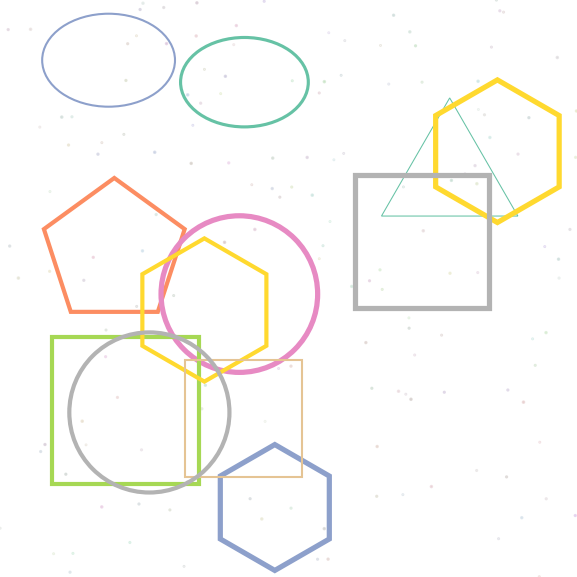[{"shape": "oval", "thickness": 1.5, "radius": 0.55, "center": [0.423, 0.857]}, {"shape": "triangle", "thickness": 0.5, "radius": 0.68, "center": [0.779, 0.693]}, {"shape": "pentagon", "thickness": 2, "radius": 0.64, "center": [0.198, 0.563]}, {"shape": "hexagon", "thickness": 2.5, "radius": 0.54, "center": [0.476, 0.12]}, {"shape": "oval", "thickness": 1, "radius": 0.58, "center": [0.188, 0.895]}, {"shape": "circle", "thickness": 2.5, "radius": 0.68, "center": [0.414, 0.49]}, {"shape": "square", "thickness": 2, "radius": 0.64, "center": [0.217, 0.288]}, {"shape": "hexagon", "thickness": 2, "radius": 0.62, "center": [0.354, 0.462]}, {"shape": "hexagon", "thickness": 2.5, "radius": 0.62, "center": [0.861, 0.737]}, {"shape": "square", "thickness": 1, "radius": 0.5, "center": [0.422, 0.275]}, {"shape": "square", "thickness": 2.5, "radius": 0.58, "center": [0.731, 0.581]}, {"shape": "circle", "thickness": 2, "radius": 0.69, "center": [0.259, 0.285]}]